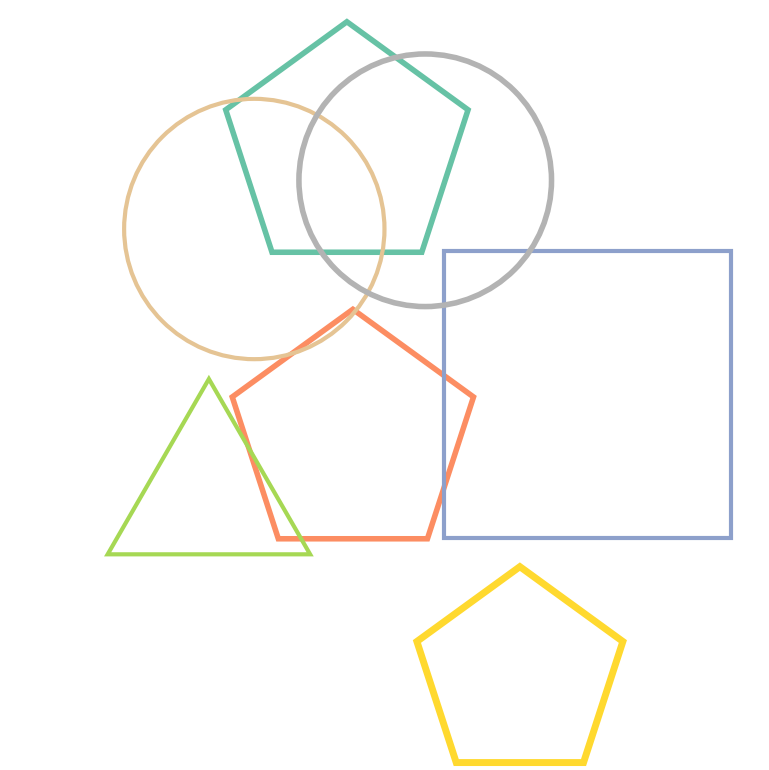[{"shape": "pentagon", "thickness": 2, "radius": 0.83, "center": [0.451, 0.806]}, {"shape": "pentagon", "thickness": 2, "radius": 0.82, "center": [0.458, 0.434]}, {"shape": "square", "thickness": 1.5, "radius": 0.93, "center": [0.763, 0.488]}, {"shape": "triangle", "thickness": 1.5, "radius": 0.76, "center": [0.271, 0.356]}, {"shape": "pentagon", "thickness": 2.5, "radius": 0.7, "center": [0.675, 0.123]}, {"shape": "circle", "thickness": 1.5, "radius": 0.85, "center": [0.33, 0.703]}, {"shape": "circle", "thickness": 2, "radius": 0.82, "center": [0.552, 0.766]}]